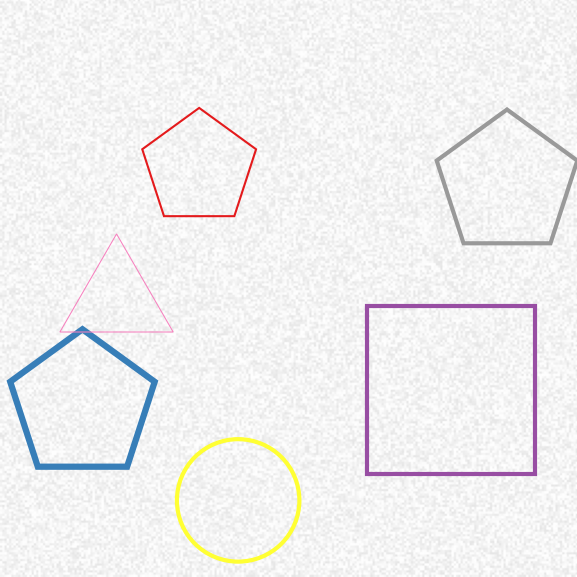[{"shape": "pentagon", "thickness": 1, "radius": 0.52, "center": [0.345, 0.709]}, {"shape": "pentagon", "thickness": 3, "radius": 0.66, "center": [0.143, 0.297]}, {"shape": "square", "thickness": 2, "radius": 0.73, "center": [0.781, 0.325]}, {"shape": "circle", "thickness": 2, "radius": 0.53, "center": [0.412, 0.133]}, {"shape": "triangle", "thickness": 0.5, "radius": 0.57, "center": [0.202, 0.481]}, {"shape": "pentagon", "thickness": 2, "radius": 0.64, "center": [0.878, 0.681]}]